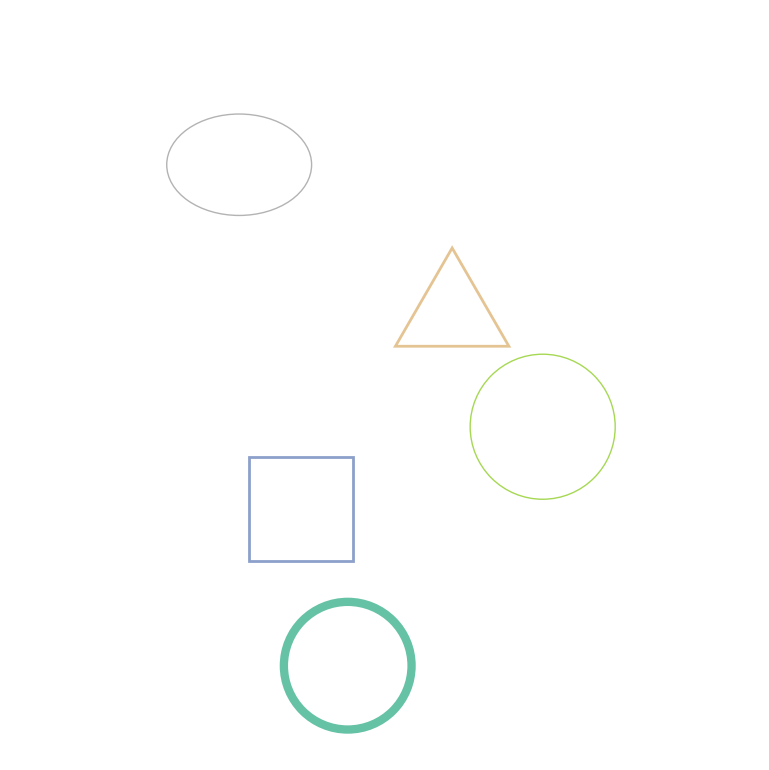[{"shape": "circle", "thickness": 3, "radius": 0.41, "center": [0.452, 0.135]}, {"shape": "square", "thickness": 1, "radius": 0.34, "center": [0.391, 0.339]}, {"shape": "circle", "thickness": 0.5, "radius": 0.47, "center": [0.705, 0.446]}, {"shape": "triangle", "thickness": 1, "radius": 0.43, "center": [0.587, 0.593]}, {"shape": "oval", "thickness": 0.5, "radius": 0.47, "center": [0.311, 0.786]}]